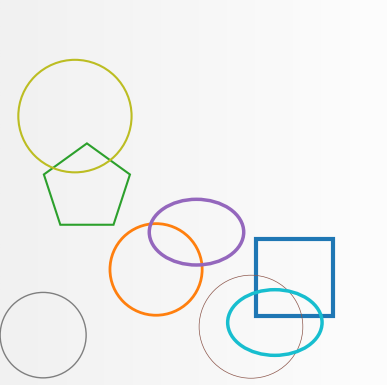[{"shape": "square", "thickness": 3, "radius": 0.5, "center": [0.76, 0.28]}, {"shape": "circle", "thickness": 2, "radius": 0.59, "center": [0.403, 0.3]}, {"shape": "pentagon", "thickness": 1.5, "radius": 0.58, "center": [0.224, 0.511]}, {"shape": "oval", "thickness": 2.5, "radius": 0.61, "center": [0.507, 0.397]}, {"shape": "circle", "thickness": 0.5, "radius": 0.67, "center": [0.648, 0.151]}, {"shape": "circle", "thickness": 1, "radius": 0.55, "center": [0.111, 0.13]}, {"shape": "circle", "thickness": 1.5, "radius": 0.73, "center": [0.193, 0.698]}, {"shape": "oval", "thickness": 2.5, "radius": 0.61, "center": [0.709, 0.162]}]